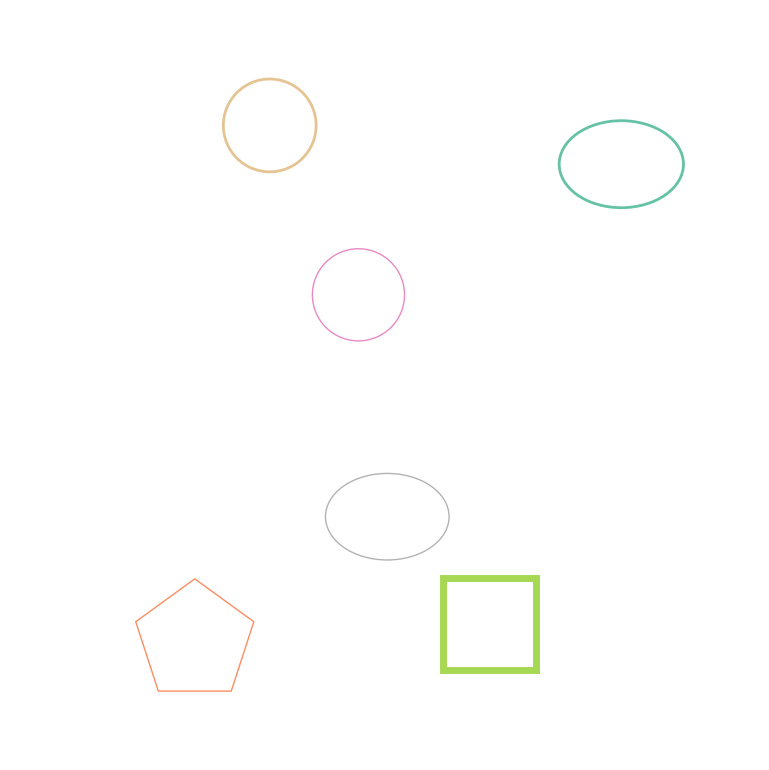[{"shape": "oval", "thickness": 1, "radius": 0.4, "center": [0.807, 0.787]}, {"shape": "pentagon", "thickness": 0.5, "radius": 0.4, "center": [0.253, 0.168]}, {"shape": "circle", "thickness": 0.5, "radius": 0.3, "center": [0.466, 0.617]}, {"shape": "square", "thickness": 2.5, "radius": 0.3, "center": [0.636, 0.19]}, {"shape": "circle", "thickness": 1, "radius": 0.3, "center": [0.35, 0.837]}, {"shape": "oval", "thickness": 0.5, "radius": 0.4, "center": [0.503, 0.329]}]